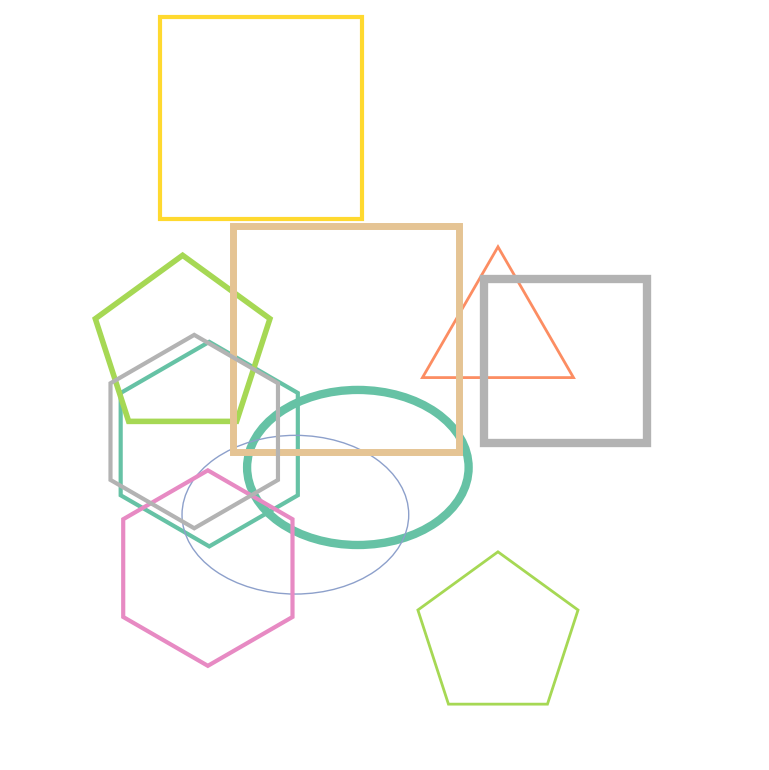[{"shape": "hexagon", "thickness": 1.5, "radius": 0.66, "center": [0.272, 0.423]}, {"shape": "oval", "thickness": 3, "radius": 0.72, "center": [0.465, 0.393]}, {"shape": "triangle", "thickness": 1, "radius": 0.57, "center": [0.647, 0.566]}, {"shape": "oval", "thickness": 0.5, "radius": 0.74, "center": [0.384, 0.332]}, {"shape": "hexagon", "thickness": 1.5, "radius": 0.63, "center": [0.27, 0.262]}, {"shape": "pentagon", "thickness": 1, "radius": 0.55, "center": [0.647, 0.174]}, {"shape": "pentagon", "thickness": 2, "radius": 0.6, "center": [0.237, 0.549]}, {"shape": "square", "thickness": 1.5, "radius": 0.65, "center": [0.339, 0.847]}, {"shape": "square", "thickness": 2.5, "radius": 0.73, "center": [0.449, 0.559]}, {"shape": "square", "thickness": 3, "radius": 0.53, "center": [0.735, 0.531]}, {"shape": "hexagon", "thickness": 1.5, "radius": 0.63, "center": [0.252, 0.44]}]